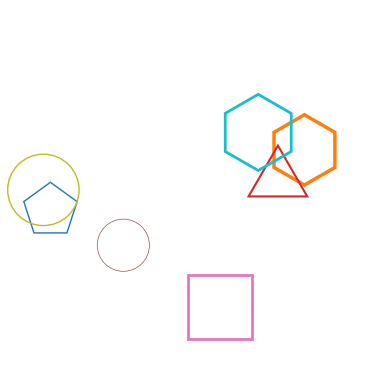[{"shape": "pentagon", "thickness": 1, "radius": 0.36, "center": [0.131, 0.454]}, {"shape": "hexagon", "thickness": 2.5, "radius": 0.46, "center": [0.791, 0.611]}, {"shape": "triangle", "thickness": 1.5, "radius": 0.44, "center": [0.722, 0.534]}, {"shape": "circle", "thickness": 0.5, "radius": 0.34, "center": [0.32, 0.363]}, {"shape": "square", "thickness": 2, "radius": 0.42, "center": [0.571, 0.202]}, {"shape": "circle", "thickness": 1, "radius": 0.46, "center": [0.113, 0.507]}, {"shape": "hexagon", "thickness": 2, "radius": 0.49, "center": [0.671, 0.656]}]